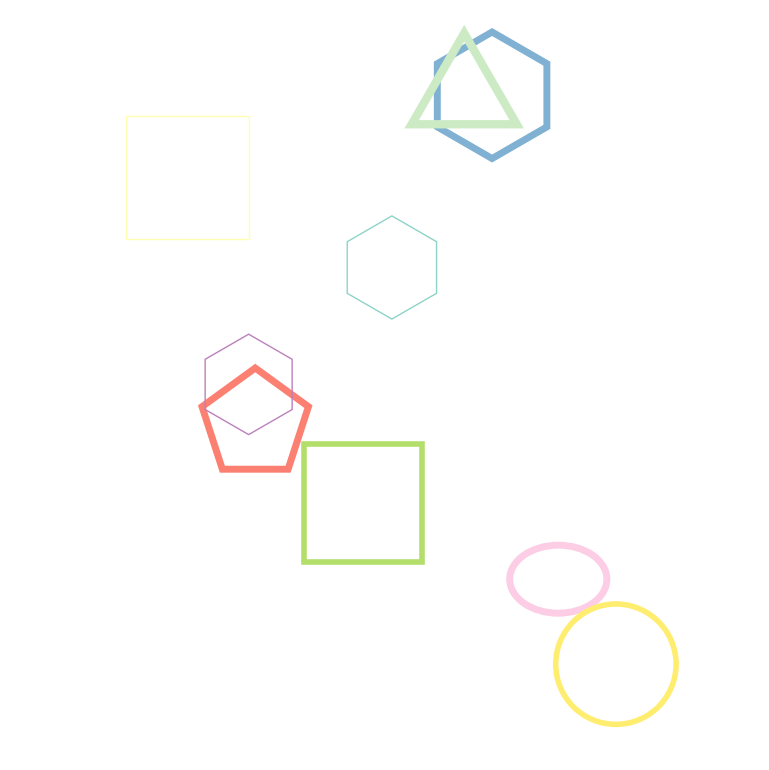[{"shape": "hexagon", "thickness": 0.5, "radius": 0.33, "center": [0.509, 0.653]}, {"shape": "square", "thickness": 0.5, "radius": 0.4, "center": [0.244, 0.769]}, {"shape": "pentagon", "thickness": 2.5, "radius": 0.36, "center": [0.331, 0.449]}, {"shape": "hexagon", "thickness": 2.5, "radius": 0.41, "center": [0.639, 0.876]}, {"shape": "square", "thickness": 2, "radius": 0.38, "center": [0.471, 0.347]}, {"shape": "oval", "thickness": 2.5, "radius": 0.32, "center": [0.725, 0.248]}, {"shape": "hexagon", "thickness": 0.5, "radius": 0.33, "center": [0.323, 0.501]}, {"shape": "triangle", "thickness": 3, "radius": 0.39, "center": [0.603, 0.878]}, {"shape": "circle", "thickness": 2, "radius": 0.39, "center": [0.8, 0.137]}]